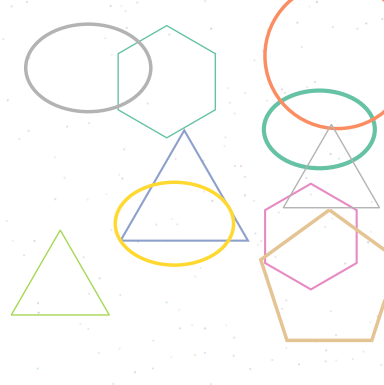[{"shape": "oval", "thickness": 3, "radius": 0.72, "center": [0.829, 0.664]}, {"shape": "hexagon", "thickness": 1, "radius": 0.73, "center": [0.433, 0.788]}, {"shape": "circle", "thickness": 2.5, "radius": 0.95, "center": [0.877, 0.855]}, {"shape": "triangle", "thickness": 1.5, "radius": 0.96, "center": [0.479, 0.47]}, {"shape": "hexagon", "thickness": 1.5, "radius": 0.69, "center": [0.807, 0.386]}, {"shape": "triangle", "thickness": 1, "radius": 0.73, "center": [0.157, 0.255]}, {"shape": "oval", "thickness": 2.5, "radius": 0.77, "center": [0.453, 0.419]}, {"shape": "pentagon", "thickness": 2.5, "radius": 0.94, "center": [0.856, 0.267]}, {"shape": "triangle", "thickness": 1, "radius": 0.72, "center": [0.861, 0.533]}, {"shape": "oval", "thickness": 2.5, "radius": 0.81, "center": [0.229, 0.824]}]